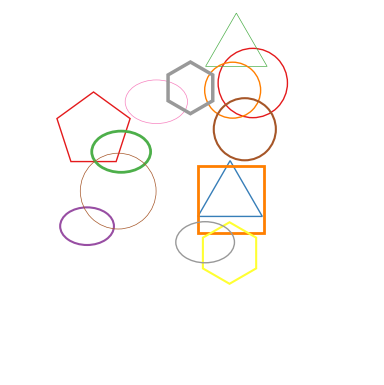[{"shape": "circle", "thickness": 1, "radius": 0.45, "center": [0.657, 0.784]}, {"shape": "pentagon", "thickness": 1, "radius": 0.5, "center": [0.243, 0.661]}, {"shape": "triangle", "thickness": 1, "radius": 0.48, "center": [0.598, 0.486]}, {"shape": "oval", "thickness": 2, "radius": 0.38, "center": [0.315, 0.606]}, {"shape": "triangle", "thickness": 0.5, "radius": 0.46, "center": [0.614, 0.874]}, {"shape": "oval", "thickness": 1.5, "radius": 0.35, "center": [0.226, 0.413]}, {"shape": "square", "thickness": 2, "radius": 0.43, "center": [0.599, 0.482]}, {"shape": "circle", "thickness": 1, "radius": 0.36, "center": [0.604, 0.766]}, {"shape": "hexagon", "thickness": 1.5, "radius": 0.4, "center": [0.596, 0.343]}, {"shape": "circle", "thickness": 0.5, "radius": 0.49, "center": [0.307, 0.504]}, {"shape": "circle", "thickness": 1.5, "radius": 0.4, "center": [0.636, 0.664]}, {"shape": "oval", "thickness": 0.5, "radius": 0.4, "center": [0.406, 0.736]}, {"shape": "hexagon", "thickness": 2.5, "radius": 0.34, "center": [0.495, 0.772]}, {"shape": "oval", "thickness": 1, "radius": 0.38, "center": [0.533, 0.371]}]